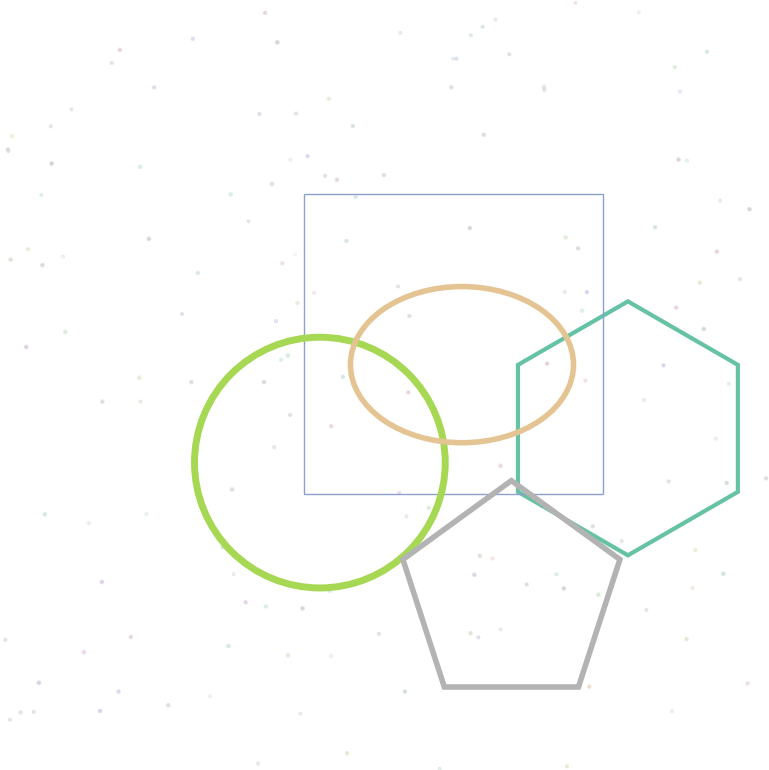[{"shape": "hexagon", "thickness": 1.5, "radius": 0.82, "center": [0.815, 0.444]}, {"shape": "square", "thickness": 0.5, "radius": 0.97, "center": [0.589, 0.553]}, {"shape": "circle", "thickness": 2.5, "radius": 0.81, "center": [0.415, 0.399]}, {"shape": "oval", "thickness": 2, "radius": 0.72, "center": [0.6, 0.526]}, {"shape": "pentagon", "thickness": 2, "radius": 0.74, "center": [0.664, 0.228]}]